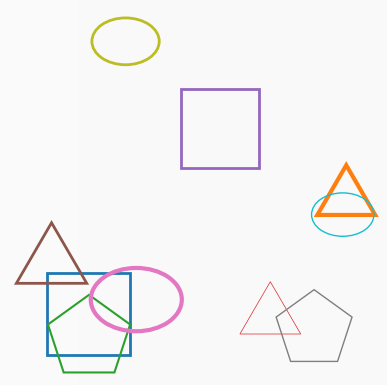[{"shape": "square", "thickness": 2, "radius": 0.53, "center": [0.228, 0.184]}, {"shape": "triangle", "thickness": 3, "radius": 0.43, "center": [0.894, 0.485]}, {"shape": "pentagon", "thickness": 1.5, "radius": 0.56, "center": [0.23, 0.123]}, {"shape": "triangle", "thickness": 0.5, "radius": 0.45, "center": [0.698, 0.178]}, {"shape": "square", "thickness": 2, "radius": 0.51, "center": [0.568, 0.666]}, {"shape": "triangle", "thickness": 2, "radius": 0.52, "center": [0.133, 0.317]}, {"shape": "oval", "thickness": 3, "radius": 0.59, "center": [0.352, 0.222]}, {"shape": "pentagon", "thickness": 1, "radius": 0.51, "center": [0.811, 0.145]}, {"shape": "oval", "thickness": 2, "radius": 0.43, "center": [0.324, 0.893]}, {"shape": "oval", "thickness": 1, "radius": 0.4, "center": [0.885, 0.443]}]